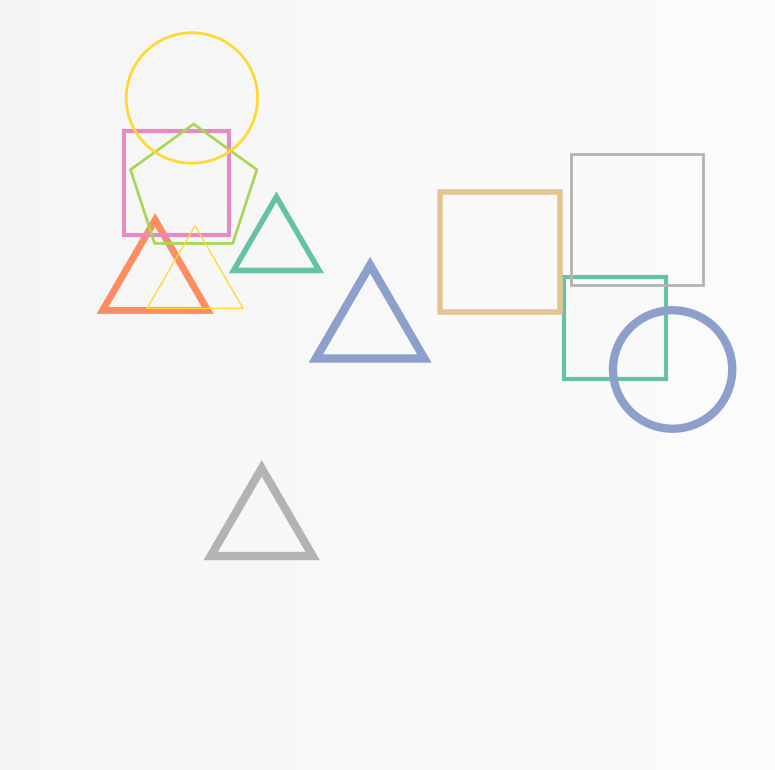[{"shape": "triangle", "thickness": 2, "radius": 0.32, "center": [0.357, 0.681]}, {"shape": "square", "thickness": 1.5, "radius": 0.33, "center": [0.793, 0.574]}, {"shape": "triangle", "thickness": 2.5, "radius": 0.39, "center": [0.2, 0.636]}, {"shape": "circle", "thickness": 3, "radius": 0.38, "center": [0.868, 0.52]}, {"shape": "triangle", "thickness": 3, "radius": 0.4, "center": [0.478, 0.575]}, {"shape": "square", "thickness": 1.5, "radius": 0.34, "center": [0.228, 0.763]}, {"shape": "pentagon", "thickness": 1, "radius": 0.43, "center": [0.25, 0.753]}, {"shape": "circle", "thickness": 1, "radius": 0.42, "center": [0.248, 0.873]}, {"shape": "triangle", "thickness": 0.5, "radius": 0.36, "center": [0.252, 0.635]}, {"shape": "square", "thickness": 2, "radius": 0.39, "center": [0.645, 0.672]}, {"shape": "triangle", "thickness": 3, "radius": 0.38, "center": [0.338, 0.316]}, {"shape": "square", "thickness": 1, "radius": 0.43, "center": [0.822, 0.715]}]